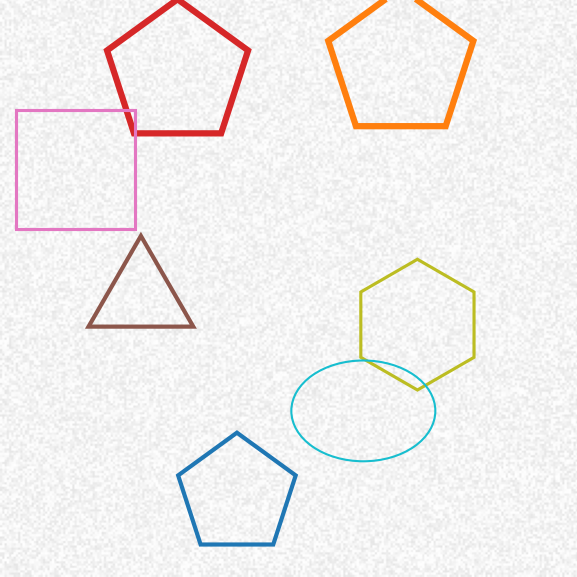[{"shape": "pentagon", "thickness": 2, "radius": 0.54, "center": [0.41, 0.143]}, {"shape": "pentagon", "thickness": 3, "radius": 0.66, "center": [0.694, 0.888]}, {"shape": "pentagon", "thickness": 3, "radius": 0.64, "center": [0.307, 0.872]}, {"shape": "triangle", "thickness": 2, "radius": 0.52, "center": [0.244, 0.486]}, {"shape": "square", "thickness": 1.5, "radius": 0.51, "center": [0.13, 0.705]}, {"shape": "hexagon", "thickness": 1.5, "radius": 0.57, "center": [0.723, 0.437]}, {"shape": "oval", "thickness": 1, "radius": 0.62, "center": [0.629, 0.288]}]